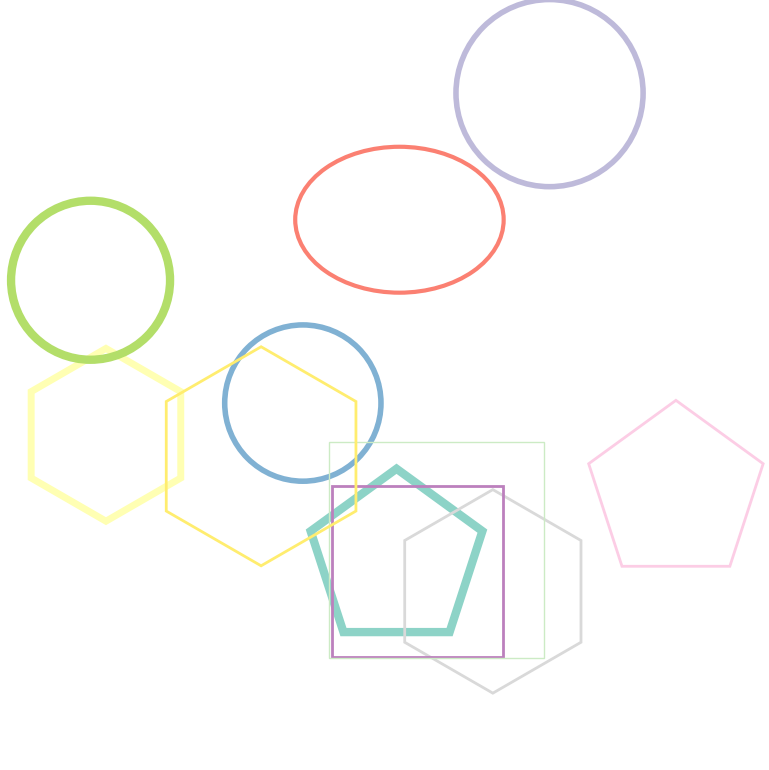[{"shape": "pentagon", "thickness": 3, "radius": 0.59, "center": [0.515, 0.274]}, {"shape": "hexagon", "thickness": 2.5, "radius": 0.56, "center": [0.138, 0.435]}, {"shape": "circle", "thickness": 2, "radius": 0.61, "center": [0.714, 0.879]}, {"shape": "oval", "thickness": 1.5, "radius": 0.68, "center": [0.519, 0.715]}, {"shape": "circle", "thickness": 2, "radius": 0.51, "center": [0.393, 0.477]}, {"shape": "circle", "thickness": 3, "radius": 0.52, "center": [0.118, 0.636]}, {"shape": "pentagon", "thickness": 1, "radius": 0.6, "center": [0.878, 0.361]}, {"shape": "hexagon", "thickness": 1, "radius": 0.66, "center": [0.64, 0.232]}, {"shape": "square", "thickness": 1, "radius": 0.55, "center": [0.542, 0.258]}, {"shape": "square", "thickness": 0.5, "radius": 0.7, "center": [0.567, 0.286]}, {"shape": "hexagon", "thickness": 1, "radius": 0.71, "center": [0.339, 0.407]}]